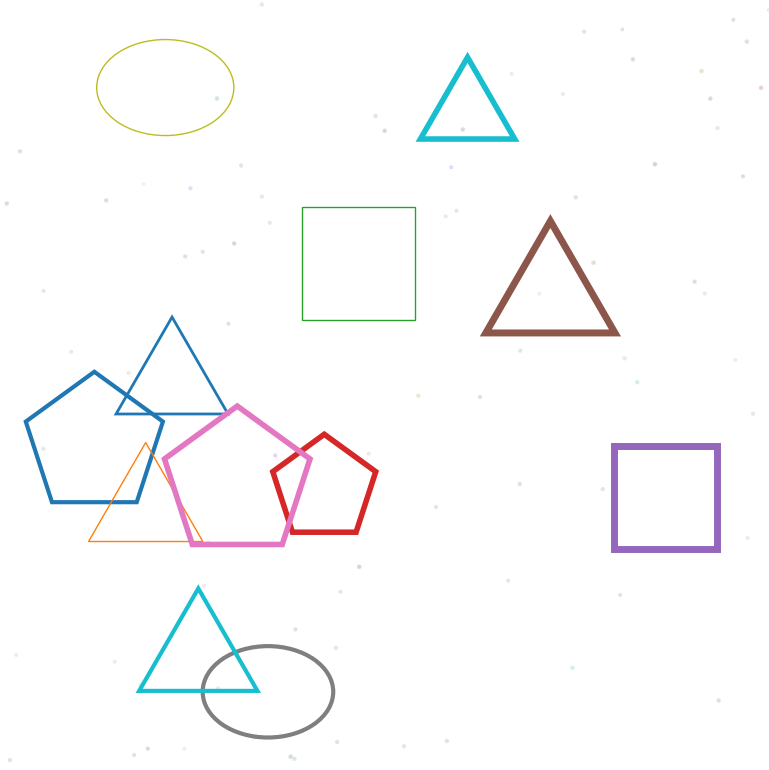[{"shape": "pentagon", "thickness": 1.5, "radius": 0.47, "center": [0.123, 0.424]}, {"shape": "triangle", "thickness": 1, "radius": 0.42, "center": [0.223, 0.504]}, {"shape": "triangle", "thickness": 0.5, "radius": 0.43, "center": [0.189, 0.34]}, {"shape": "square", "thickness": 0.5, "radius": 0.37, "center": [0.465, 0.658]}, {"shape": "pentagon", "thickness": 2, "radius": 0.35, "center": [0.421, 0.366]}, {"shape": "square", "thickness": 2.5, "radius": 0.33, "center": [0.864, 0.354]}, {"shape": "triangle", "thickness": 2.5, "radius": 0.48, "center": [0.715, 0.616]}, {"shape": "pentagon", "thickness": 2, "radius": 0.5, "center": [0.308, 0.373]}, {"shape": "oval", "thickness": 1.5, "radius": 0.42, "center": [0.348, 0.102]}, {"shape": "oval", "thickness": 0.5, "radius": 0.45, "center": [0.215, 0.886]}, {"shape": "triangle", "thickness": 2, "radius": 0.35, "center": [0.607, 0.855]}, {"shape": "triangle", "thickness": 1.5, "radius": 0.44, "center": [0.258, 0.147]}]